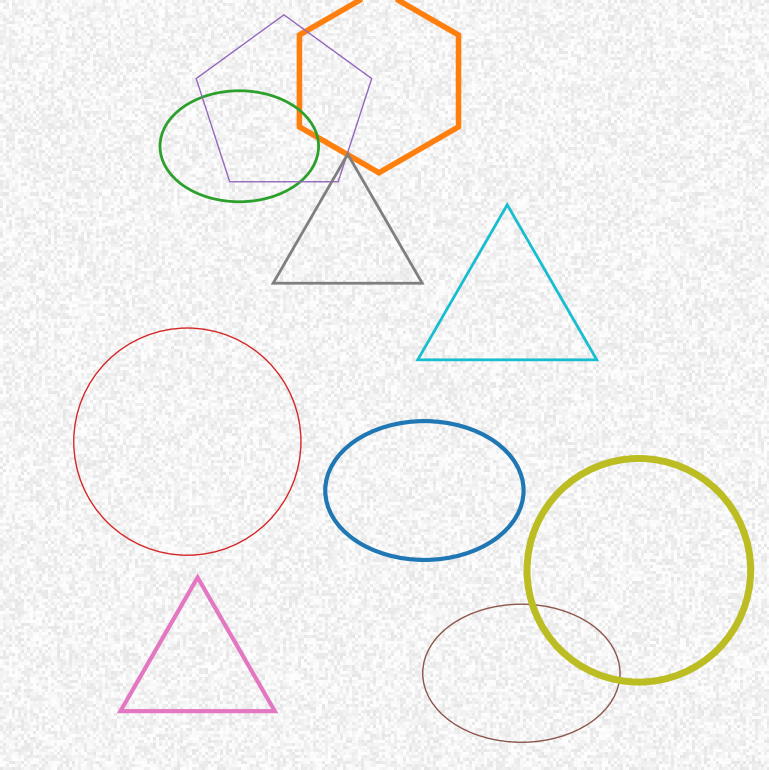[{"shape": "oval", "thickness": 1.5, "radius": 0.64, "center": [0.551, 0.363]}, {"shape": "hexagon", "thickness": 2, "radius": 0.6, "center": [0.492, 0.895]}, {"shape": "oval", "thickness": 1, "radius": 0.51, "center": [0.311, 0.81]}, {"shape": "circle", "thickness": 0.5, "radius": 0.74, "center": [0.243, 0.426]}, {"shape": "pentagon", "thickness": 0.5, "radius": 0.6, "center": [0.369, 0.861]}, {"shape": "oval", "thickness": 0.5, "radius": 0.64, "center": [0.677, 0.126]}, {"shape": "triangle", "thickness": 1.5, "radius": 0.58, "center": [0.257, 0.134]}, {"shape": "triangle", "thickness": 1, "radius": 0.56, "center": [0.452, 0.688]}, {"shape": "circle", "thickness": 2.5, "radius": 0.73, "center": [0.83, 0.259]}, {"shape": "triangle", "thickness": 1, "radius": 0.67, "center": [0.659, 0.6]}]